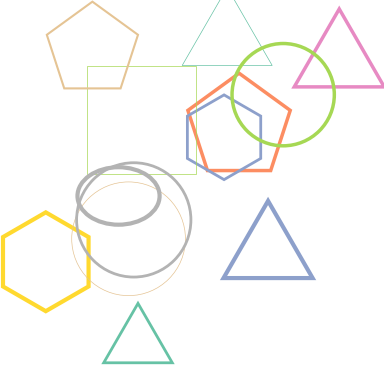[{"shape": "triangle", "thickness": 0.5, "radius": 0.67, "center": [0.59, 0.897]}, {"shape": "triangle", "thickness": 2, "radius": 0.51, "center": [0.358, 0.109]}, {"shape": "pentagon", "thickness": 2.5, "radius": 0.7, "center": [0.621, 0.67]}, {"shape": "triangle", "thickness": 3, "radius": 0.67, "center": [0.696, 0.345]}, {"shape": "hexagon", "thickness": 2, "radius": 0.55, "center": [0.582, 0.643]}, {"shape": "triangle", "thickness": 2.5, "radius": 0.67, "center": [0.881, 0.842]}, {"shape": "circle", "thickness": 2.5, "radius": 0.66, "center": [0.736, 0.754]}, {"shape": "square", "thickness": 0.5, "radius": 0.71, "center": [0.368, 0.688]}, {"shape": "hexagon", "thickness": 3, "radius": 0.64, "center": [0.119, 0.32]}, {"shape": "pentagon", "thickness": 1.5, "radius": 0.62, "center": [0.24, 0.871]}, {"shape": "circle", "thickness": 0.5, "radius": 0.74, "center": [0.334, 0.38]}, {"shape": "circle", "thickness": 2, "radius": 0.74, "center": [0.347, 0.429]}, {"shape": "oval", "thickness": 3, "radius": 0.53, "center": [0.308, 0.491]}]